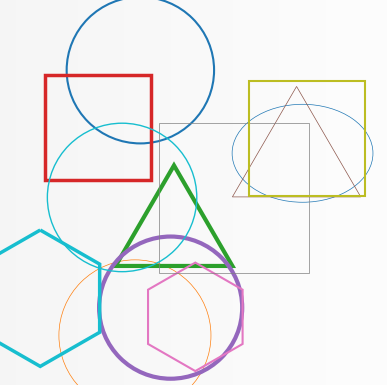[{"shape": "oval", "thickness": 0.5, "radius": 0.91, "center": [0.781, 0.602]}, {"shape": "circle", "thickness": 1.5, "radius": 0.95, "center": [0.362, 0.818]}, {"shape": "circle", "thickness": 0.5, "radius": 0.98, "center": [0.348, 0.129]}, {"shape": "triangle", "thickness": 3, "radius": 0.87, "center": [0.449, 0.396]}, {"shape": "square", "thickness": 2.5, "radius": 0.68, "center": [0.253, 0.669]}, {"shape": "circle", "thickness": 3, "radius": 0.92, "center": [0.44, 0.201]}, {"shape": "triangle", "thickness": 0.5, "radius": 0.96, "center": [0.765, 0.584]}, {"shape": "hexagon", "thickness": 1.5, "radius": 0.7, "center": [0.504, 0.177]}, {"shape": "square", "thickness": 0.5, "radius": 0.97, "center": [0.603, 0.486]}, {"shape": "square", "thickness": 1.5, "radius": 0.74, "center": [0.792, 0.64]}, {"shape": "hexagon", "thickness": 2.5, "radius": 0.89, "center": [0.104, 0.225]}, {"shape": "circle", "thickness": 1, "radius": 0.96, "center": [0.315, 0.487]}]